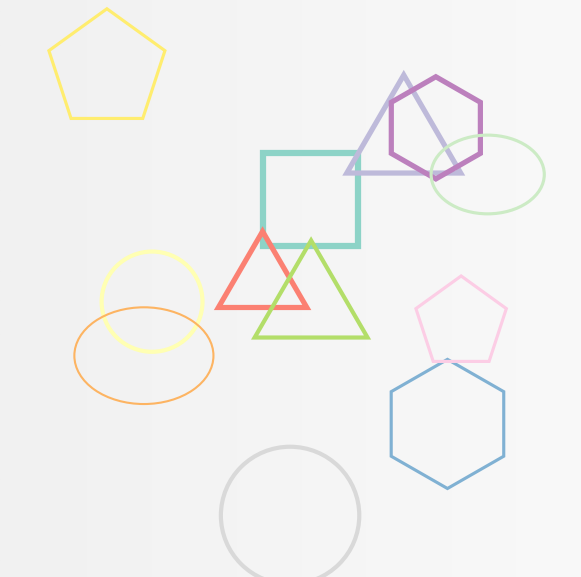[{"shape": "square", "thickness": 3, "radius": 0.41, "center": [0.534, 0.654]}, {"shape": "circle", "thickness": 2, "radius": 0.43, "center": [0.262, 0.477]}, {"shape": "triangle", "thickness": 2.5, "radius": 0.57, "center": [0.695, 0.756]}, {"shape": "triangle", "thickness": 2.5, "radius": 0.44, "center": [0.452, 0.511]}, {"shape": "hexagon", "thickness": 1.5, "radius": 0.56, "center": [0.77, 0.265]}, {"shape": "oval", "thickness": 1, "radius": 0.6, "center": [0.248, 0.383]}, {"shape": "triangle", "thickness": 2, "radius": 0.56, "center": [0.535, 0.471]}, {"shape": "pentagon", "thickness": 1.5, "radius": 0.41, "center": [0.793, 0.439]}, {"shape": "circle", "thickness": 2, "radius": 0.6, "center": [0.499, 0.107]}, {"shape": "hexagon", "thickness": 2.5, "radius": 0.44, "center": [0.75, 0.778]}, {"shape": "oval", "thickness": 1.5, "radius": 0.49, "center": [0.839, 0.697]}, {"shape": "pentagon", "thickness": 1.5, "radius": 0.52, "center": [0.184, 0.879]}]